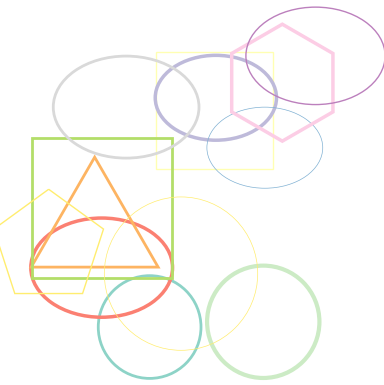[{"shape": "circle", "thickness": 2, "radius": 0.67, "center": [0.389, 0.151]}, {"shape": "square", "thickness": 1, "radius": 0.76, "center": [0.557, 0.713]}, {"shape": "oval", "thickness": 2.5, "radius": 0.79, "center": [0.561, 0.746]}, {"shape": "oval", "thickness": 2.5, "radius": 0.92, "center": [0.264, 0.305]}, {"shape": "oval", "thickness": 0.5, "radius": 0.75, "center": [0.688, 0.616]}, {"shape": "triangle", "thickness": 2, "radius": 0.95, "center": [0.246, 0.401]}, {"shape": "square", "thickness": 2, "radius": 0.91, "center": [0.265, 0.46]}, {"shape": "hexagon", "thickness": 2.5, "radius": 0.76, "center": [0.733, 0.785]}, {"shape": "oval", "thickness": 2, "radius": 0.95, "center": [0.328, 0.722]}, {"shape": "oval", "thickness": 1, "radius": 0.9, "center": [0.819, 0.855]}, {"shape": "circle", "thickness": 3, "radius": 0.73, "center": [0.684, 0.164]}, {"shape": "pentagon", "thickness": 1, "radius": 0.75, "center": [0.126, 0.359]}, {"shape": "circle", "thickness": 0.5, "radius": 1.0, "center": [0.47, 0.289]}]